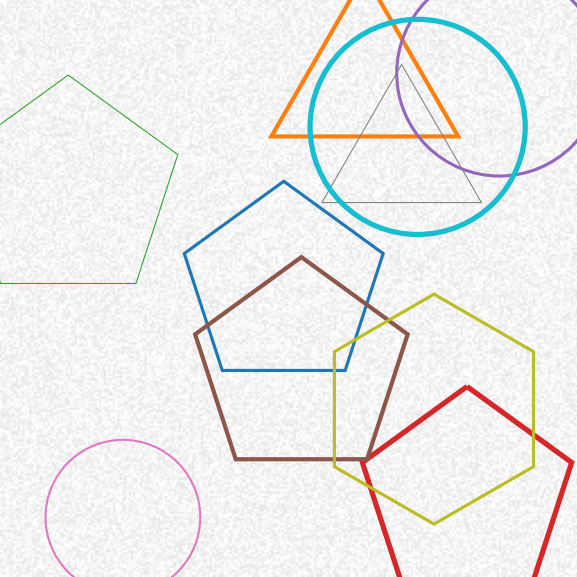[{"shape": "pentagon", "thickness": 1.5, "radius": 0.91, "center": [0.491, 0.504]}, {"shape": "triangle", "thickness": 2, "radius": 0.93, "center": [0.632, 0.856]}, {"shape": "pentagon", "thickness": 0.5, "radius": 1.0, "center": [0.118, 0.67]}, {"shape": "pentagon", "thickness": 2.5, "radius": 0.95, "center": [0.809, 0.139]}, {"shape": "circle", "thickness": 1.5, "radius": 0.89, "center": [0.865, 0.872]}, {"shape": "pentagon", "thickness": 2, "radius": 0.97, "center": [0.522, 0.36]}, {"shape": "circle", "thickness": 1, "radius": 0.67, "center": [0.213, 0.103]}, {"shape": "triangle", "thickness": 0.5, "radius": 0.8, "center": [0.695, 0.728]}, {"shape": "hexagon", "thickness": 1.5, "radius": 1.0, "center": [0.751, 0.291]}, {"shape": "circle", "thickness": 2.5, "radius": 0.93, "center": [0.723, 0.779]}]